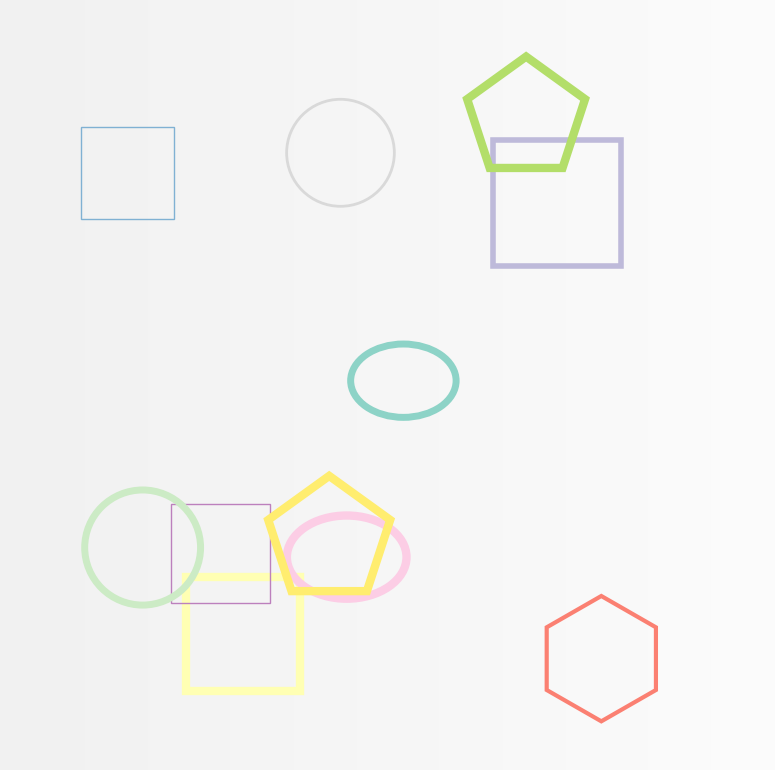[{"shape": "oval", "thickness": 2.5, "radius": 0.34, "center": [0.52, 0.506]}, {"shape": "square", "thickness": 3, "radius": 0.37, "center": [0.313, 0.176]}, {"shape": "square", "thickness": 2, "radius": 0.41, "center": [0.719, 0.736]}, {"shape": "hexagon", "thickness": 1.5, "radius": 0.41, "center": [0.776, 0.145]}, {"shape": "square", "thickness": 0.5, "radius": 0.3, "center": [0.165, 0.775]}, {"shape": "pentagon", "thickness": 3, "radius": 0.4, "center": [0.679, 0.847]}, {"shape": "oval", "thickness": 3, "radius": 0.39, "center": [0.447, 0.276]}, {"shape": "circle", "thickness": 1, "radius": 0.35, "center": [0.439, 0.802]}, {"shape": "square", "thickness": 0.5, "radius": 0.32, "center": [0.285, 0.281]}, {"shape": "circle", "thickness": 2.5, "radius": 0.37, "center": [0.184, 0.289]}, {"shape": "pentagon", "thickness": 3, "radius": 0.41, "center": [0.425, 0.299]}]